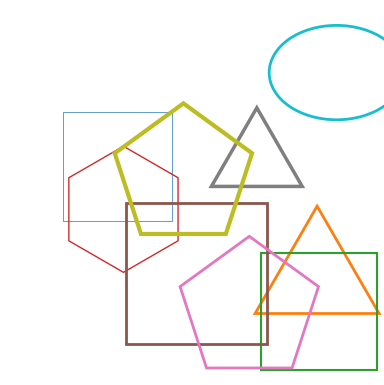[{"shape": "square", "thickness": 0.5, "radius": 0.71, "center": [0.305, 0.568]}, {"shape": "triangle", "thickness": 2, "radius": 0.93, "center": [0.824, 0.279]}, {"shape": "square", "thickness": 1.5, "radius": 0.76, "center": [0.829, 0.191]}, {"shape": "hexagon", "thickness": 1, "radius": 0.82, "center": [0.321, 0.456]}, {"shape": "square", "thickness": 2, "radius": 0.92, "center": [0.51, 0.29]}, {"shape": "pentagon", "thickness": 2, "radius": 0.95, "center": [0.648, 0.197]}, {"shape": "triangle", "thickness": 2.5, "radius": 0.68, "center": [0.667, 0.584]}, {"shape": "pentagon", "thickness": 3, "radius": 0.94, "center": [0.476, 0.544]}, {"shape": "oval", "thickness": 2, "radius": 0.88, "center": [0.874, 0.811]}]